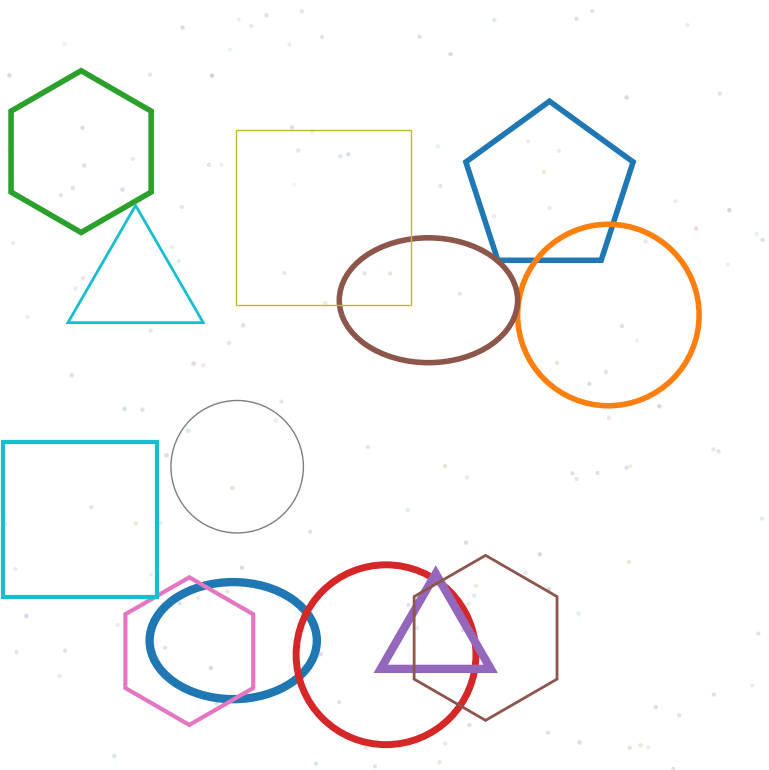[{"shape": "pentagon", "thickness": 2, "radius": 0.57, "center": [0.714, 0.754]}, {"shape": "oval", "thickness": 3, "radius": 0.54, "center": [0.303, 0.168]}, {"shape": "circle", "thickness": 2, "radius": 0.59, "center": [0.79, 0.591]}, {"shape": "hexagon", "thickness": 2, "radius": 0.53, "center": [0.105, 0.803]}, {"shape": "circle", "thickness": 2.5, "radius": 0.58, "center": [0.501, 0.15]}, {"shape": "triangle", "thickness": 3, "radius": 0.41, "center": [0.566, 0.173]}, {"shape": "hexagon", "thickness": 1, "radius": 0.54, "center": [0.631, 0.172]}, {"shape": "oval", "thickness": 2, "radius": 0.58, "center": [0.556, 0.61]}, {"shape": "hexagon", "thickness": 1.5, "radius": 0.48, "center": [0.246, 0.154]}, {"shape": "circle", "thickness": 0.5, "radius": 0.43, "center": [0.308, 0.394]}, {"shape": "square", "thickness": 0.5, "radius": 0.57, "center": [0.42, 0.718]}, {"shape": "triangle", "thickness": 1, "radius": 0.51, "center": [0.176, 0.632]}, {"shape": "square", "thickness": 1.5, "radius": 0.5, "center": [0.104, 0.325]}]